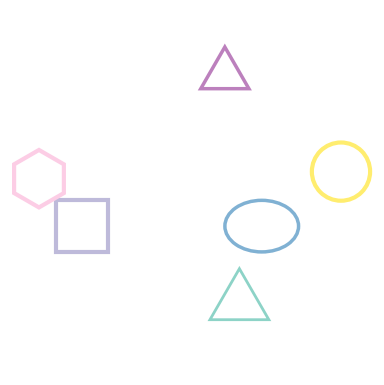[{"shape": "triangle", "thickness": 2, "radius": 0.44, "center": [0.622, 0.214]}, {"shape": "square", "thickness": 3, "radius": 0.34, "center": [0.213, 0.412]}, {"shape": "oval", "thickness": 2.5, "radius": 0.48, "center": [0.68, 0.413]}, {"shape": "hexagon", "thickness": 3, "radius": 0.37, "center": [0.101, 0.536]}, {"shape": "triangle", "thickness": 2.5, "radius": 0.36, "center": [0.584, 0.806]}, {"shape": "circle", "thickness": 3, "radius": 0.38, "center": [0.886, 0.554]}]